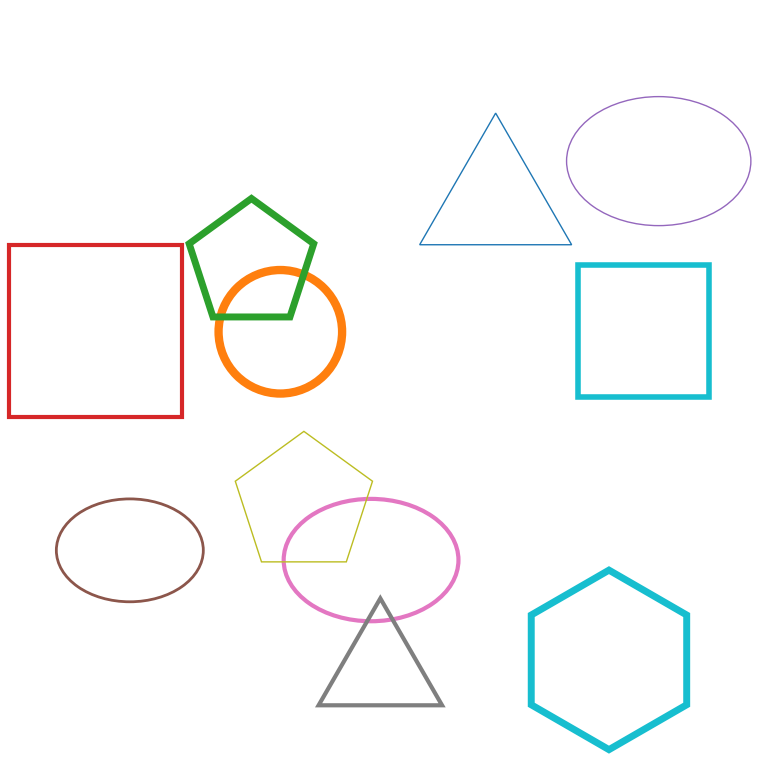[{"shape": "triangle", "thickness": 0.5, "radius": 0.57, "center": [0.644, 0.739]}, {"shape": "circle", "thickness": 3, "radius": 0.4, "center": [0.364, 0.569]}, {"shape": "pentagon", "thickness": 2.5, "radius": 0.43, "center": [0.327, 0.657]}, {"shape": "square", "thickness": 1.5, "radius": 0.56, "center": [0.124, 0.57]}, {"shape": "oval", "thickness": 0.5, "radius": 0.6, "center": [0.855, 0.791]}, {"shape": "oval", "thickness": 1, "radius": 0.48, "center": [0.169, 0.285]}, {"shape": "oval", "thickness": 1.5, "radius": 0.57, "center": [0.482, 0.273]}, {"shape": "triangle", "thickness": 1.5, "radius": 0.46, "center": [0.494, 0.13]}, {"shape": "pentagon", "thickness": 0.5, "radius": 0.47, "center": [0.395, 0.346]}, {"shape": "square", "thickness": 2, "radius": 0.43, "center": [0.836, 0.57]}, {"shape": "hexagon", "thickness": 2.5, "radius": 0.58, "center": [0.791, 0.143]}]